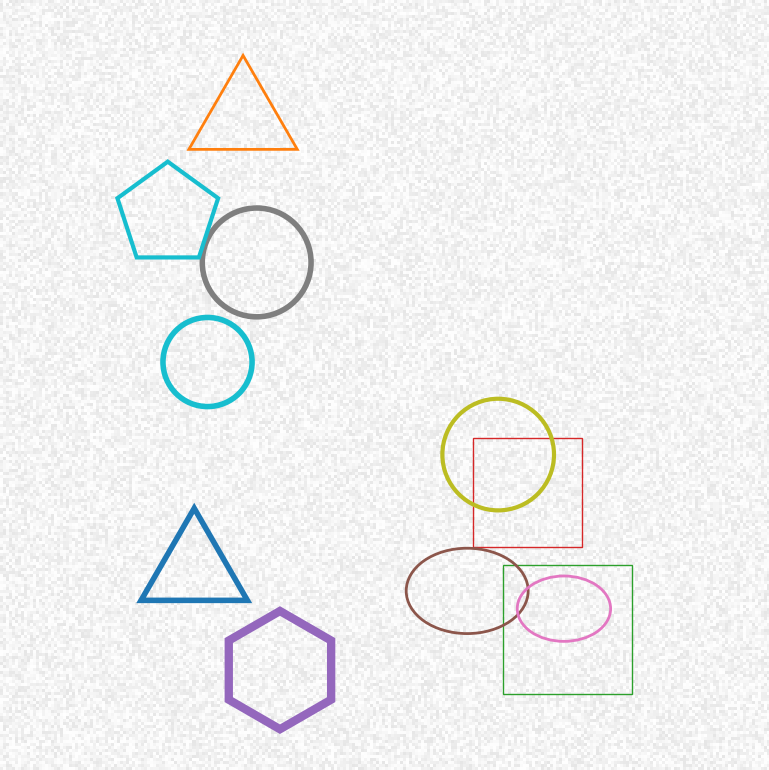[{"shape": "triangle", "thickness": 2, "radius": 0.4, "center": [0.252, 0.26]}, {"shape": "triangle", "thickness": 1, "radius": 0.41, "center": [0.316, 0.847]}, {"shape": "square", "thickness": 0.5, "radius": 0.42, "center": [0.737, 0.183]}, {"shape": "square", "thickness": 0.5, "radius": 0.35, "center": [0.685, 0.36]}, {"shape": "hexagon", "thickness": 3, "radius": 0.38, "center": [0.364, 0.13]}, {"shape": "oval", "thickness": 1, "radius": 0.4, "center": [0.607, 0.233]}, {"shape": "oval", "thickness": 1, "radius": 0.3, "center": [0.732, 0.21]}, {"shape": "circle", "thickness": 2, "radius": 0.35, "center": [0.333, 0.659]}, {"shape": "circle", "thickness": 1.5, "radius": 0.36, "center": [0.647, 0.41]}, {"shape": "circle", "thickness": 2, "radius": 0.29, "center": [0.27, 0.53]}, {"shape": "pentagon", "thickness": 1.5, "radius": 0.34, "center": [0.218, 0.721]}]